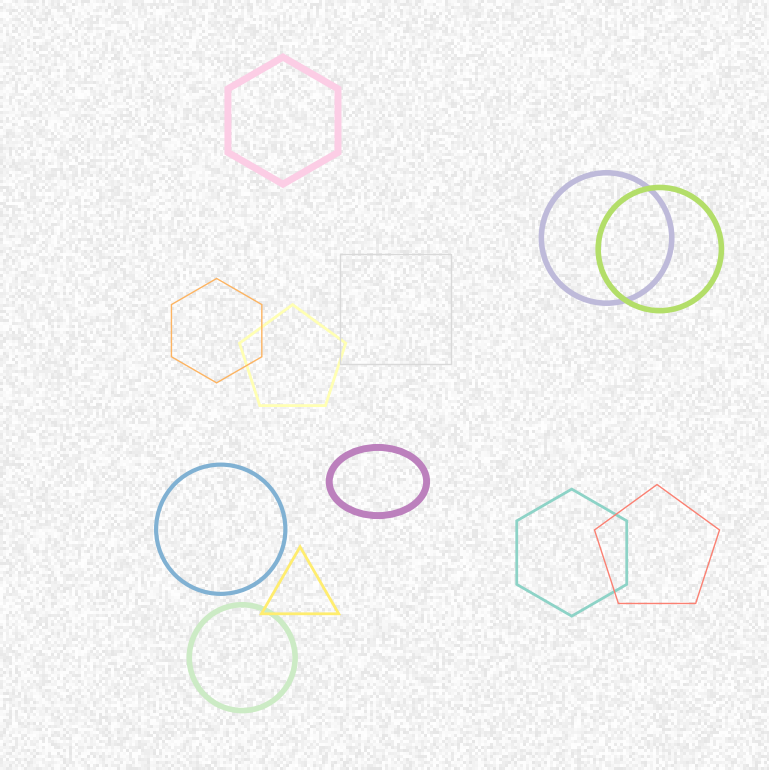[{"shape": "hexagon", "thickness": 1, "radius": 0.41, "center": [0.743, 0.282]}, {"shape": "pentagon", "thickness": 1, "radius": 0.36, "center": [0.38, 0.532]}, {"shape": "circle", "thickness": 2, "radius": 0.42, "center": [0.788, 0.691]}, {"shape": "pentagon", "thickness": 0.5, "radius": 0.43, "center": [0.853, 0.285]}, {"shape": "circle", "thickness": 1.5, "radius": 0.42, "center": [0.287, 0.313]}, {"shape": "hexagon", "thickness": 0.5, "radius": 0.34, "center": [0.281, 0.571]}, {"shape": "circle", "thickness": 2, "radius": 0.4, "center": [0.857, 0.677]}, {"shape": "hexagon", "thickness": 2.5, "radius": 0.41, "center": [0.367, 0.843]}, {"shape": "square", "thickness": 0.5, "radius": 0.36, "center": [0.513, 0.599]}, {"shape": "oval", "thickness": 2.5, "radius": 0.32, "center": [0.491, 0.375]}, {"shape": "circle", "thickness": 2, "radius": 0.34, "center": [0.315, 0.146]}, {"shape": "triangle", "thickness": 1, "radius": 0.29, "center": [0.39, 0.232]}]